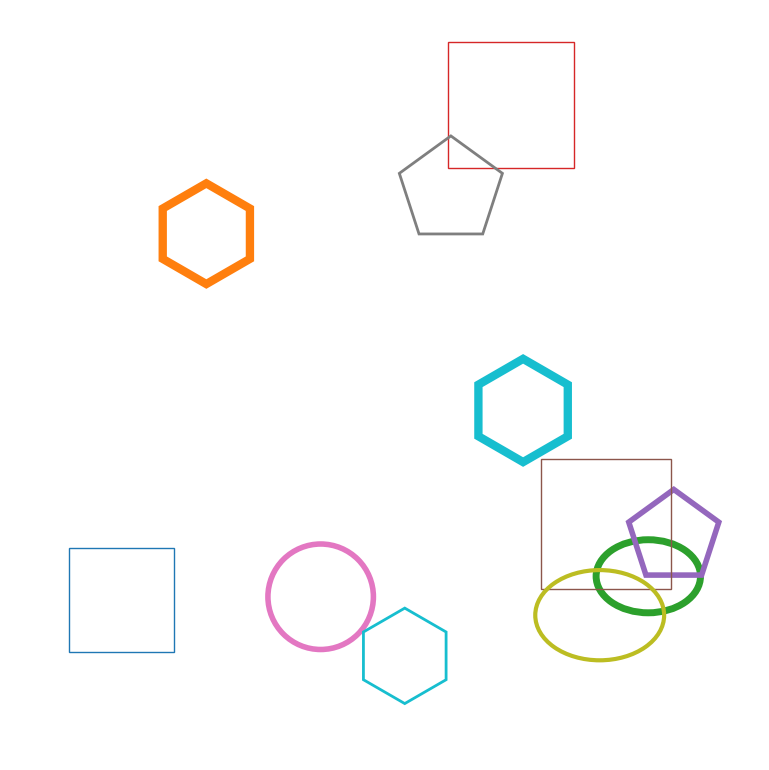[{"shape": "square", "thickness": 0.5, "radius": 0.34, "center": [0.158, 0.221]}, {"shape": "hexagon", "thickness": 3, "radius": 0.33, "center": [0.268, 0.697]}, {"shape": "oval", "thickness": 2.5, "radius": 0.34, "center": [0.842, 0.252]}, {"shape": "square", "thickness": 0.5, "radius": 0.41, "center": [0.664, 0.864]}, {"shape": "pentagon", "thickness": 2, "radius": 0.31, "center": [0.875, 0.303]}, {"shape": "square", "thickness": 0.5, "radius": 0.42, "center": [0.787, 0.319]}, {"shape": "circle", "thickness": 2, "radius": 0.34, "center": [0.416, 0.225]}, {"shape": "pentagon", "thickness": 1, "radius": 0.35, "center": [0.586, 0.753]}, {"shape": "oval", "thickness": 1.5, "radius": 0.42, "center": [0.779, 0.201]}, {"shape": "hexagon", "thickness": 1, "radius": 0.31, "center": [0.526, 0.148]}, {"shape": "hexagon", "thickness": 3, "radius": 0.34, "center": [0.679, 0.467]}]